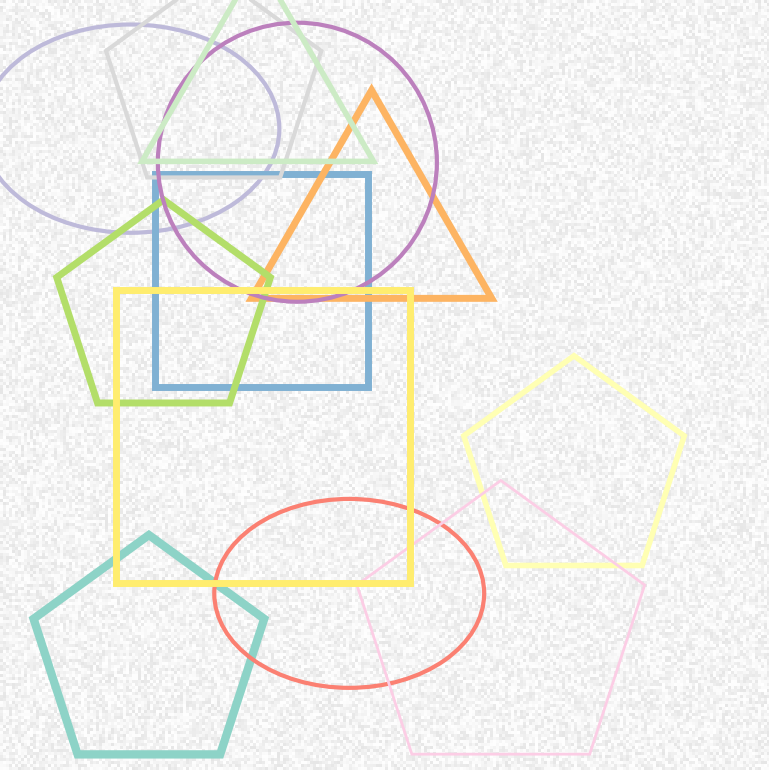[{"shape": "pentagon", "thickness": 3, "radius": 0.79, "center": [0.193, 0.148]}, {"shape": "pentagon", "thickness": 2, "radius": 0.75, "center": [0.745, 0.387]}, {"shape": "oval", "thickness": 1.5, "radius": 0.97, "center": [0.17, 0.833]}, {"shape": "oval", "thickness": 1.5, "radius": 0.88, "center": [0.454, 0.229]}, {"shape": "square", "thickness": 2.5, "radius": 0.69, "center": [0.339, 0.636]}, {"shape": "triangle", "thickness": 2.5, "radius": 0.9, "center": [0.483, 0.703]}, {"shape": "pentagon", "thickness": 2.5, "radius": 0.73, "center": [0.212, 0.595]}, {"shape": "pentagon", "thickness": 1, "radius": 0.98, "center": [0.65, 0.18]}, {"shape": "pentagon", "thickness": 1.5, "radius": 0.73, "center": [0.277, 0.888]}, {"shape": "circle", "thickness": 1.5, "radius": 0.91, "center": [0.386, 0.789]}, {"shape": "triangle", "thickness": 2, "radius": 0.87, "center": [0.335, 0.877]}, {"shape": "square", "thickness": 2.5, "radius": 0.95, "center": [0.341, 0.433]}]